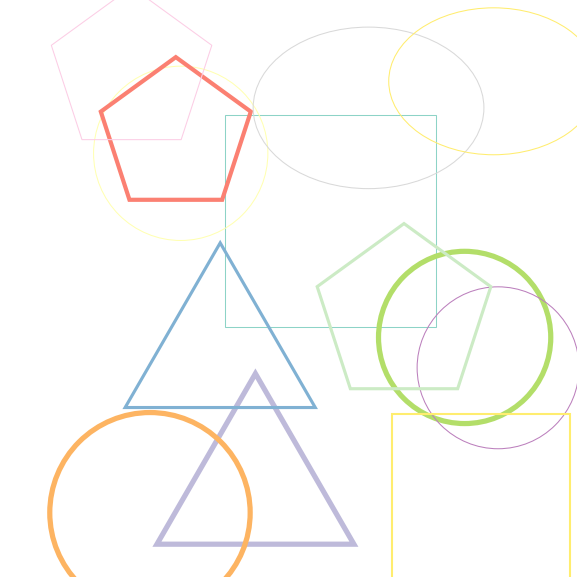[{"shape": "square", "thickness": 0.5, "radius": 0.92, "center": [0.572, 0.616]}, {"shape": "circle", "thickness": 0.5, "radius": 0.75, "center": [0.313, 0.734]}, {"shape": "triangle", "thickness": 2.5, "radius": 0.98, "center": [0.442, 0.155]}, {"shape": "pentagon", "thickness": 2, "radius": 0.68, "center": [0.304, 0.764]}, {"shape": "triangle", "thickness": 1.5, "radius": 0.95, "center": [0.381, 0.388]}, {"shape": "circle", "thickness": 2.5, "radius": 0.87, "center": [0.26, 0.111]}, {"shape": "circle", "thickness": 2.5, "radius": 0.75, "center": [0.805, 0.415]}, {"shape": "pentagon", "thickness": 0.5, "radius": 0.73, "center": [0.228, 0.876]}, {"shape": "oval", "thickness": 0.5, "radius": 1.0, "center": [0.638, 0.812]}, {"shape": "circle", "thickness": 0.5, "radius": 0.7, "center": [0.862, 0.362]}, {"shape": "pentagon", "thickness": 1.5, "radius": 0.79, "center": [0.7, 0.454]}, {"shape": "square", "thickness": 1, "radius": 0.77, "center": [0.832, 0.128]}, {"shape": "oval", "thickness": 0.5, "radius": 0.91, "center": [0.855, 0.858]}]